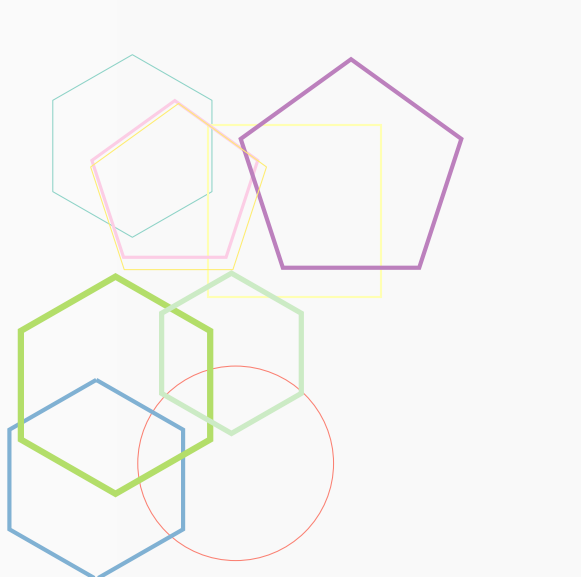[{"shape": "hexagon", "thickness": 0.5, "radius": 0.79, "center": [0.228, 0.746]}, {"shape": "square", "thickness": 1, "radius": 0.74, "center": [0.507, 0.634]}, {"shape": "circle", "thickness": 0.5, "radius": 0.84, "center": [0.405, 0.197]}, {"shape": "hexagon", "thickness": 2, "radius": 0.86, "center": [0.166, 0.169]}, {"shape": "hexagon", "thickness": 3, "radius": 0.94, "center": [0.199, 0.332]}, {"shape": "pentagon", "thickness": 1.5, "radius": 0.75, "center": [0.301, 0.675]}, {"shape": "pentagon", "thickness": 2, "radius": 1.0, "center": [0.604, 0.697]}, {"shape": "hexagon", "thickness": 2.5, "radius": 0.69, "center": [0.398, 0.387]}, {"shape": "pentagon", "thickness": 0.5, "radius": 0.8, "center": [0.307, 0.661]}]